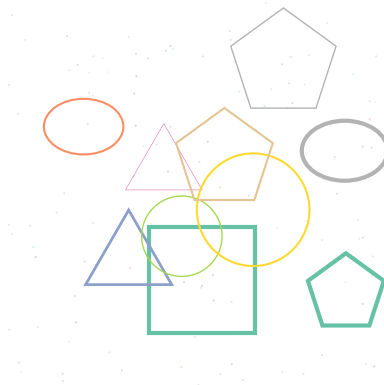[{"shape": "pentagon", "thickness": 3, "radius": 0.52, "center": [0.898, 0.238]}, {"shape": "square", "thickness": 3, "radius": 0.69, "center": [0.525, 0.272]}, {"shape": "oval", "thickness": 1.5, "radius": 0.52, "center": [0.217, 0.671]}, {"shape": "triangle", "thickness": 2, "radius": 0.65, "center": [0.334, 0.325]}, {"shape": "triangle", "thickness": 0.5, "radius": 0.57, "center": [0.425, 0.564]}, {"shape": "circle", "thickness": 1, "radius": 0.52, "center": [0.472, 0.387]}, {"shape": "circle", "thickness": 1.5, "radius": 0.73, "center": [0.658, 0.455]}, {"shape": "pentagon", "thickness": 1.5, "radius": 0.66, "center": [0.583, 0.587]}, {"shape": "oval", "thickness": 3, "radius": 0.56, "center": [0.895, 0.608]}, {"shape": "pentagon", "thickness": 1, "radius": 0.72, "center": [0.736, 0.836]}]